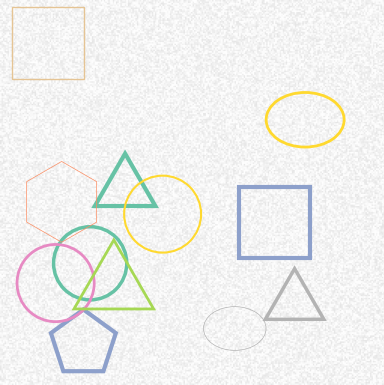[{"shape": "triangle", "thickness": 3, "radius": 0.45, "center": [0.325, 0.51]}, {"shape": "circle", "thickness": 2.5, "radius": 0.48, "center": [0.234, 0.316]}, {"shape": "hexagon", "thickness": 0.5, "radius": 0.52, "center": [0.16, 0.476]}, {"shape": "pentagon", "thickness": 3, "radius": 0.44, "center": [0.217, 0.108]}, {"shape": "square", "thickness": 3, "radius": 0.46, "center": [0.714, 0.423]}, {"shape": "circle", "thickness": 2, "radius": 0.5, "center": [0.144, 0.265]}, {"shape": "triangle", "thickness": 2, "radius": 0.6, "center": [0.296, 0.257]}, {"shape": "oval", "thickness": 2, "radius": 0.51, "center": [0.793, 0.689]}, {"shape": "circle", "thickness": 1.5, "radius": 0.5, "center": [0.422, 0.444]}, {"shape": "square", "thickness": 1, "radius": 0.47, "center": [0.126, 0.888]}, {"shape": "oval", "thickness": 0.5, "radius": 0.41, "center": [0.61, 0.147]}, {"shape": "triangle", "thickness": 2.5, "radius": 0.44, "center": [0.765, 0.214]}]